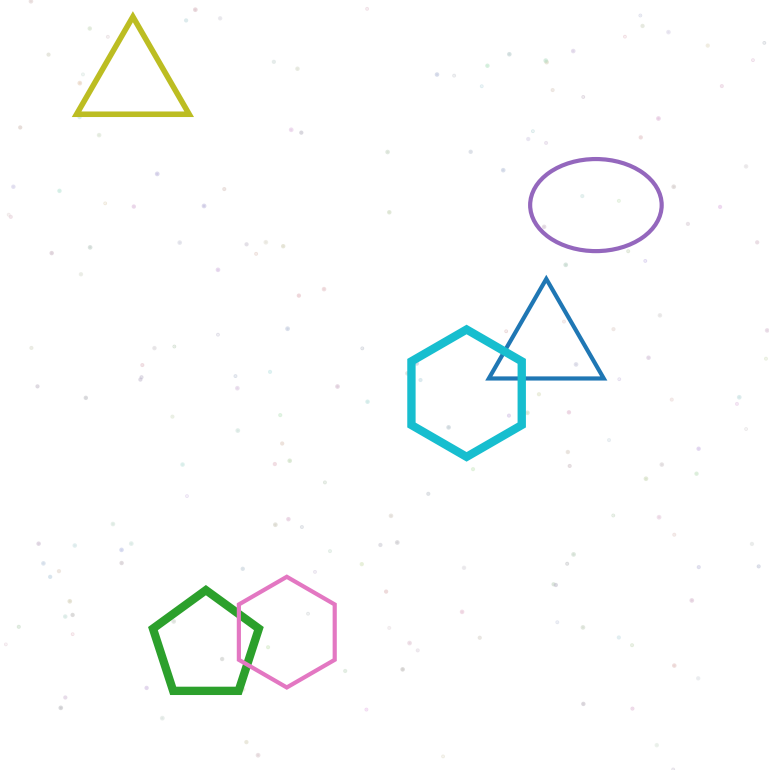[{"shape": "triangle", "thickness": 1.5, "radius": 0.43, "center": [0.709, 0.552]}, {"shape": "pentagon", "thickness": 3, "radius": 0.36, "center": [0.267, 0.161]}, {"shape": "oval", "thickness": 1.5, "radius": 0.43, "center": [0.774, 0.734]}, {"shape": "hexagon", "thickness": 1.5, "radius": 0.36, "center": [0.372, 0.179]}, {"shape": "triangle", "thickness": 2, "radius": 0.42, "center": [0.173, 0.894]}, {"shape": "hexagon", "thickness": 3, "radius": 0.41, "center": [0.606, 0.489]}]